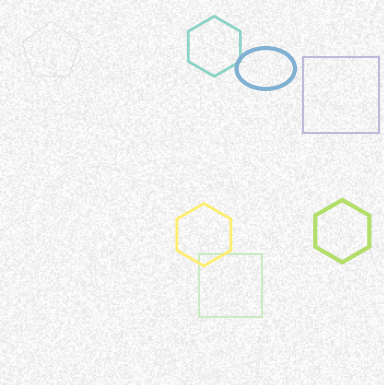[{"shape": "hexagon", "thickness": 2, "radius": 0.39, "center": [0.557, 0.88]}, {"shape": "square", "thickness": 1.5, "radius": 0.5, "center": [0.886, 0.753]}, {"shape": "oval", "thickness": 3, "radius": 0.38, "center": [0.69, 0.822]}, {"shape": "hexagon", "thickness": 3, "radius": 0.41, "center": [0.889, 0.4]}, {"shape": "pentagon", "thickness": 0.5, "radius": 0.39, "center": [0.133, 0.866]}, {"shape": "square", "thickness": 1.5, "radius": 0.41, "center": [0.598, 0.259]}, {"shape": "hexagon", "thickness": 2, "radius": 0.41, "center": [0.529, 0.39]}]